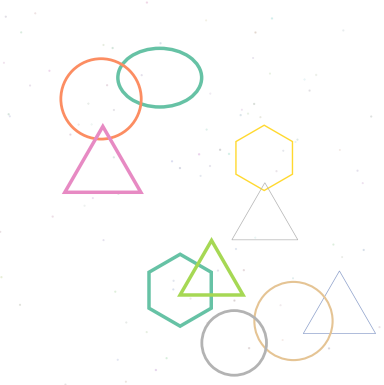[{"shape": "oval", "thickness": 2.5, "radius": 0.54, "center": [0.415, 0.798]}, {"shape": "hexagon", "thickness": 2.5, "radius": 0.47, "center": [0.468, 0.246]}, {"shape": "circle", "thickness": 2, "radius": 0.52, "center": [0.262, 0.743]}, {"shape": "triangle", "thickness": 0.5, "radius": 0.54, "center": [0.882, 0.188]}, {"shape": "triangle", "thickness": 2.5, "radius": 0.57, "center": [0.267, 0.558]}, {"shape": "triangle", "thickness": 2.5, "radius": 0.47, "center": [0.549, 0.281]}, {"shape": "hexagon", "thickness": 1, "radius": 0.42, "center": [0.686, 0.59]}, {"shape": "circle", "thickness": 1.5, "radius": 0.51, "center": [0.762, 0.166]}, {"shape": "circle", "thickness": 2, "radius": 0.42, "center": [0.608, 0.109]}, {"shape": "triangle", "thickness": 0.5, "radius": 0.49, "center": [0.688, 0.427]}]